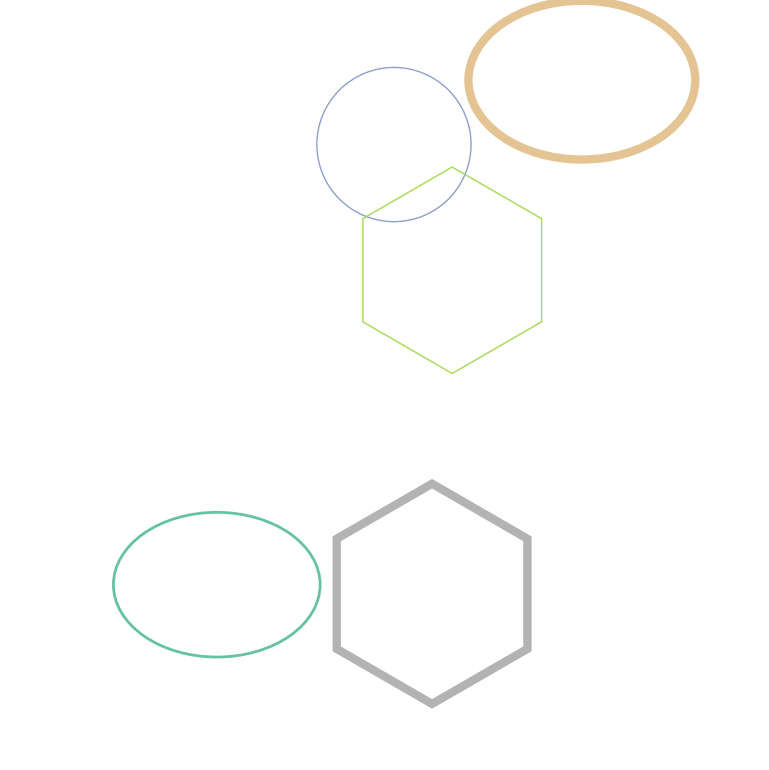[{"shape": "oval", "thickness": 1, "radius": 0.67, "center": [0.282, 0.241]}, {"shape": "circle", "thickness": 0.5, "radius": 0.5, "center": [0.512, 0.812]}, {"shape": "hexagon", "thickness": 0.5, "radius": 0.67, "center": [0.587, 0.649]}, {"shape": "oval", "thickness": 3, "radius": 0.74, "center": [0.756, 0.896]}, {"shape": "hexagon", "thickness": 3, "radius": 0.71, "center": [0.561, 0.229]}]